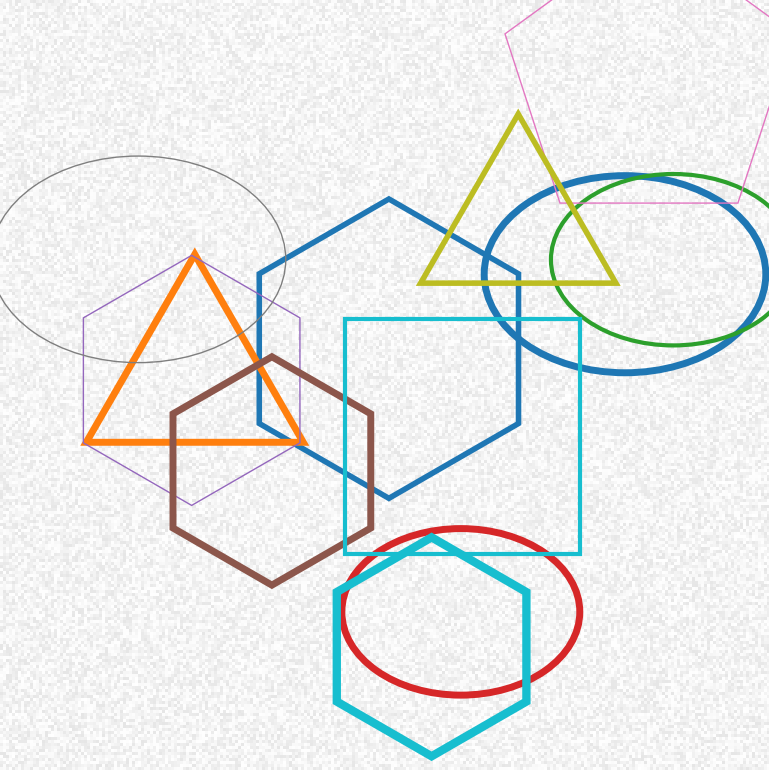[{"shape": "hexagon", "thickness": 2, "radius": 0.97, "center": [0.505, 0.547]}, {"shape": "oval", "thickness": 2.5, "radius": 0.91, "center": [0.812, 0.644]}, {"shape": "triangle", "thickness": 2.5, "radius": 0.81, "center": [0.253, 0.507]}, {"shape": "oval", "thickness": 1.5, "radius": 0.8, "center": [0.875, 0.663]}, {"shape": "oval", "thickness": 2.5, "radius": 0.77, "center": [0.598, 0.205]}, {"shape": "hexagon", "thickness": 0.5, "radius": 0.81, "center": [0.249, 0.506]}, {"shape": "hexagon", "thickness": 2.5, "radius": 0.74, "center": [0.353, 0.388]}, {"shape": "pentagon", "thickness": 0.5, "radius": 0.98, "center": [0.843, 0.895]}, {"shape": "oval", "thickness": 0.5, "radius": 0.96, "center": [0.179, 0.663]}, {"shape": "triangle", "thickness": 2, "radius": 0.73, "center": [0.673, 0.705]}, {"shape": "hexagon", "thickness": 3, "radius": 0.71, "center": [0.561, 0.16]}, {"shape": "square", "thickness": 1.5, "radius": 0.76, "center": [0.6, 0.433]}]